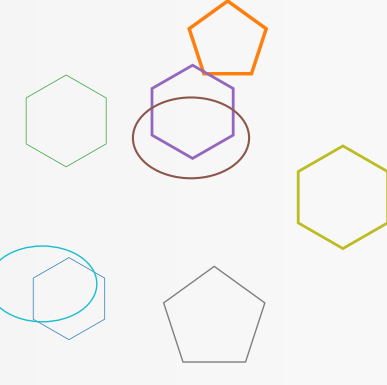[{"shape": "hexagon", "thickness": 0.5, "radius": 0.53, "center": [0.178, 0.224]}, {"shape": "pentagon", "thickness": 2.5, "radius": 0.52, "center": [0.588, 0.893]}, {"shape": "hexagon", "thickness": 0.5, "radius": 0.6, "center": [0.171, 0.686]}, {"shape": "hexagon", "thickness": 2, "radius": 0.6, "center": [0.497, 0.71]}, {"shape": "oval", "thickness": 1.5, "radius": 0.75, "center": [0.493, 0.642]}, {"shape": "pentagon", "thickness": 1, "radius": 0.69, "center": [0.553, 0.171]}, {"shape": "hexagon", "thickness": 2, "radius": 0.67, "center": [0.885, 0.488]}, {"shape": "oval", "thickness": 1, "radius": 0.7, "center": [0.109, 0.263]}]